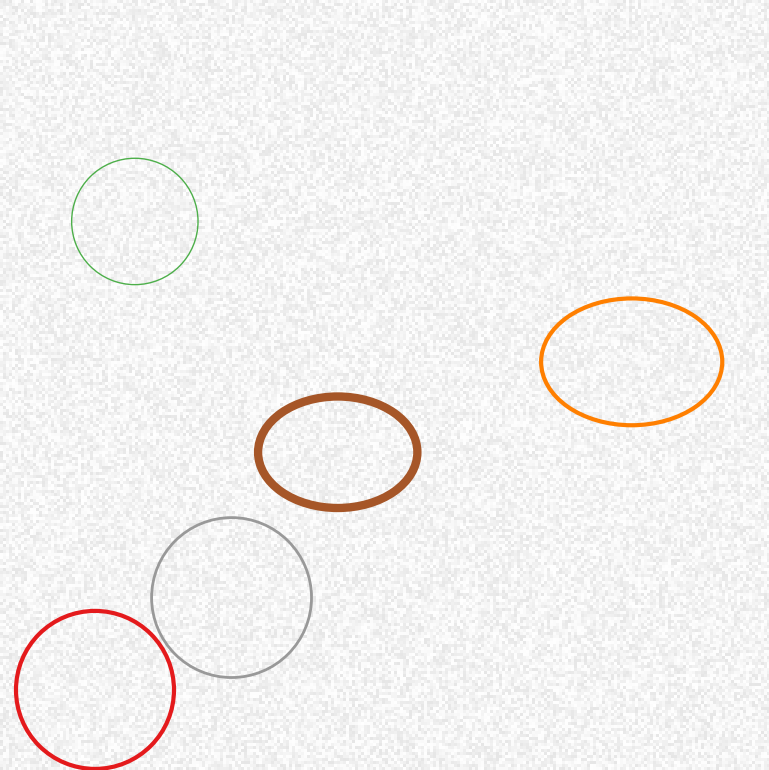[{"shape": "circle", "thickness": 1.5, "radius": 0.51, "center": [0.123, 0.104]}, {"shape": "circle", "thickness": 0.5, "radius": 0.41, "center": [0.175, 0.712]}, {"shape": "oval", "thickness": 1.5, "radius": 0.59, "center": [0.82, 0.53]}, {"shape": "oval", "thickness": 3, "radius": 0.52, "center": [0.439, 0.413]}, {"shape": "circle", "thickness": 1, "radius": 0.52, "center": [0.301, 0.224]}]